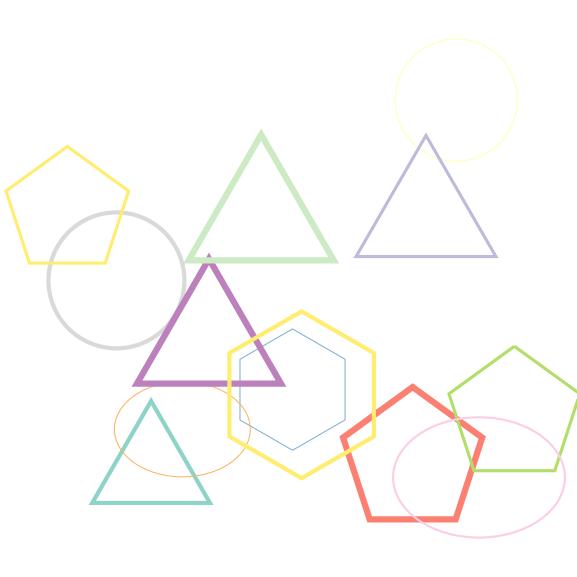[{"shape": "triangle", "thickness": 2, "radius": 0.59, "center": [0.262, 0.187]}, {"shape": "circle", "thickness": 0.5, "radius": 0.53, "center": [0.79, 0.826]}, {"shape": "triangle", "thickness": 1.5, "radius": 0.7, "center": [0.738, 0.625]}, {"shape": "pentagon", "thickness": 3, "radius": 0.63, "center": [0.715, 0.202]}, {"shape": "hexagon", "thickness": 0.5, "radius": 0.53, "center": [0.507, 0.325]}, {"shape": "oval", "thickness": 0.5, "radius": 0.59, "center": [0.316, 0.256]}, {"shape": "pentagon", "thickness": 1.5, "radius": 0.6, "center": [0.891, 0.28]}, {"shape": "oval", "thickness": 1, "radius": 0.74, "center": [0.829, 0.172]}, {"shape": "circle", "thickness": 2, "radius": 0.59, "center": [0.202, 0.514]}, {"shape": "triangle", "thickness": 3, "radius": 0.72, "center": [0.362, 0.407]}, {"shape": "triangle", "thickness": 3, "radius": 0.73, "center": [0.452, 0.621]}, {"shape": "hexagon", "thickness": 2, "radius": 0.72, "center": [0.522, 0.316]}, {"shape": "pentagon", "thickness": 1.5, "radius": 0.56, "center": [0.117, 0.634]}]